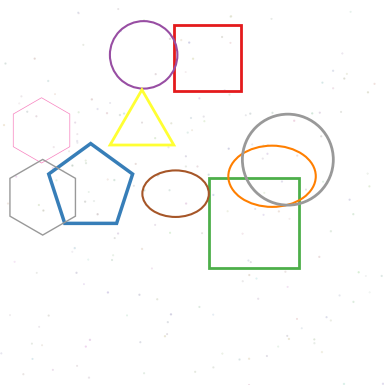[{"shape": "square", "thickness": 2, "radius": 0.43, "center": [0.539, 0.849]}, {"shape": "pentagon", "thickness": 2.5, "radius": 0.57, "center": [0.235, 0.512]}, {"shape": "square", "thickness": 2, "radius": 0.58, "center": [0.661, 0.422]}, {"shape": "circle", "thickness": 1.5, "radius": 0.44, "center": [0.373, 0.858]}, {"shape": "oval", "thickness": 1.5, "radius": 0.57, "center": [0.707, 0.542]}, {"shape": "triangle", "thickness": 2, "radius": 0.48, "center": [0.369, 0.671]}, {"shape": "oval", "thickness": 1.5, "radius": 0.43, "center": [0.456, 0.497]}, {"shape": "hexagon", "thickness": 0.5, "radius": 0.42, "center": [0.108, 0.661]}, {"shape": "circle", "thickness": 2, "radius": 0.59, "center": [0.748, 0.585]}, {"shape": "hexagon", "thickness": 1, "radius": 0.49, "center": [0.111, 0.488]}]